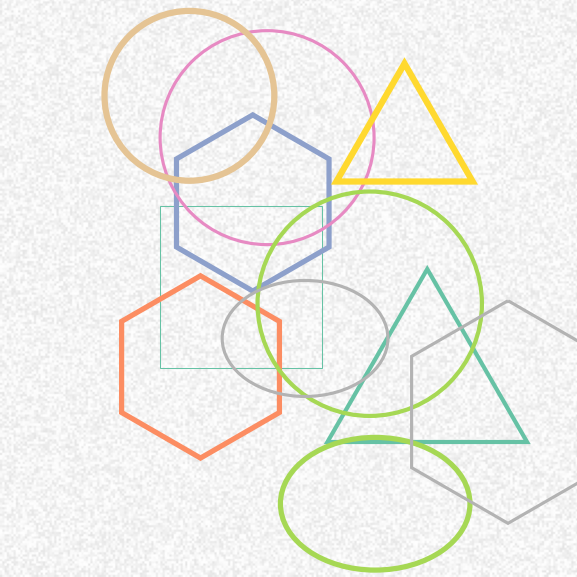[{"shape": "triangle", "thickness": 2, "radius": 1.0, "center": [0.74, 0.334]}, {"shape": "square", "thickness": 0.5, "radius": 0.7, "center": [0.417, 0.502]}, {"shape": "hexagon", "thickness": 2.5, "radius": 0.79, "center": [0.347, 0.364]}, {"shape": "hexagon", "thickness": 2.5, "radius": 0.76, "center": [0.438, 0.648]}, {"shape": "circle", "thickness": 1.5, "radius": 0.93, "center": [0.463, 0.761]}, {"shape": "oval", "thickness": 2.5, "radius": 0.82, "center": [0.65, 0.127]}, {"shape": "circle", "thickness": 2, "radius": 0.97, "center": [0.64, 0.473]}, {"shape": "triangle", "thickness": 3, "radius": 0.68, "center": [0.7, 0.753]}, {"shape": "circle", "thickness": 3, "radius": 0.74, "center": [0.328, 0.833]}, {"shape": "oval", "thickness": 1.5, "radius": 0.72, "center": [0.528, 0.413]}, {"shape": "hexagon", "thickness": 1.5, "radius": 0.96, "center": [0.88, 0.286]}]